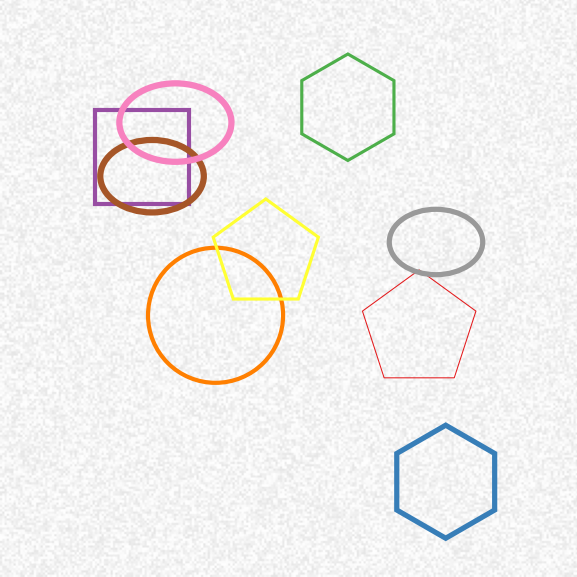[{"shape": "pentagon", "thickness": 0.5, "radius": 0.52, "center": [0.726, 0.428]}, {"shape": "hexagon", "thickness": 2.5, "radius": 0.49, "center": [0.772, 0.165]}, {"shape": "hexagon", "thickness": 1.5, "radius": 0.46, "center": [0.602, 0.813]}, {"shape": "square", "thickness": 2, "radius": 0.41, "center": [0.247, 0.727]}, {"shape": "circle", "thickness": 2, "radius": 0.58, "center": [0.373, 0.453]}, {"shape": "pentagon", "thickness": 1.5, "radius": 0.48, "center": [0.46, 0.559]}, {"shape": "oval", "thickness": 3, "radius": 0.45, "center": [0.263, 0.694]}, {"shape": "oval", "thickness": 3, "radius": 0.49, "center": [0.304, 0.787]}, {"shape": "oval", "thickness": 2.5, "radius": 0.4, "center": [0.755, 0.58]}]